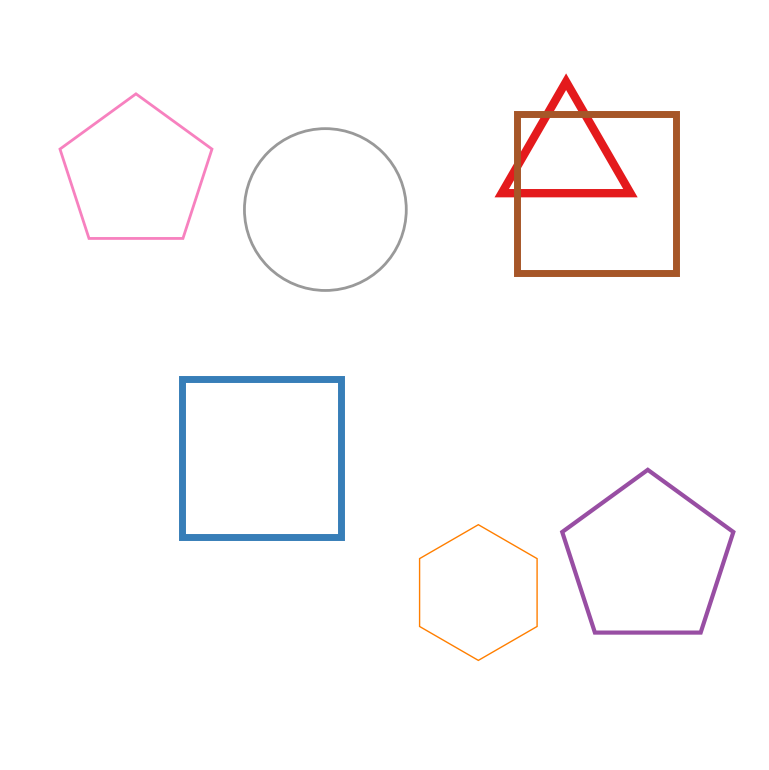[{"shape": "triangle", "thickness": 3, "radius": 0.48, "center": [0.735, 0.797]}, {"shape": "square", "thickness": 2.5, "radius": 0.51, "center": [0.34, 0.405]}, {"shape": "pentagon", "thickness": 1.5, "radius": 0.58, "center": [0.841, 0.273]}, {"shape": "hexagon", "thickness": 0.5, "radius": 0.44, "center": [0.621, 0.23]}, {"shape": "square", "thickness": 2.5, "radius": 0.51, "center": [0.775, 0.749]}, {"shape": "pentagon", "thickness": 1, "radius": 0.52, "center": [0.177, 0.774]}, {"shape": "circle", "thickness": 1, "radius": 0.53, "center": [0.423, 0.728]}]